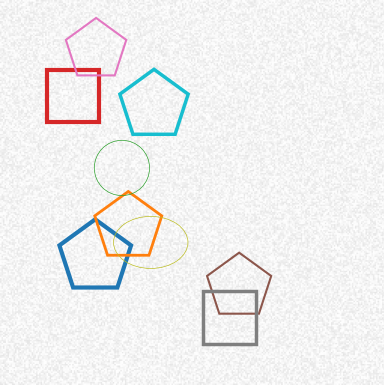[{"shape": "pentagon", "thickness": 3, "radius": 0.49, "center": [0.247, 0.332]}, {"shape": "pentagon", "thickness": 2, "radius": 0.46, "center": [0.333, 0.411]}, {"shape": "circle", "thickness": 0.5, "radius": 0.36, "center": [0.317, 0.564]}, {"shape": "square", "thickness": 3, "radius": 0.34, "center": [0.189, 0.751]}, {"shape": "pentagon", "thickness": 1.5, "radius": 0.44, "center": [0.621, 0.256]}, {"shape": "pentagon", "thickness": 1.5, "radius": 0.41, "center": [0.25, 0.871]}, {"shape": "square", "thickness": 2.5, "radius": 0.34, "center": [0.596, 0.175]}, {"shape": "oval", "thickness": 0.5, "radius": 0.48, "center": [0.392, 0.37]}, {"shape": "pentagon", "thickness": 2.5, "radius": 0.47, "center": [0.4, 0.727]}]